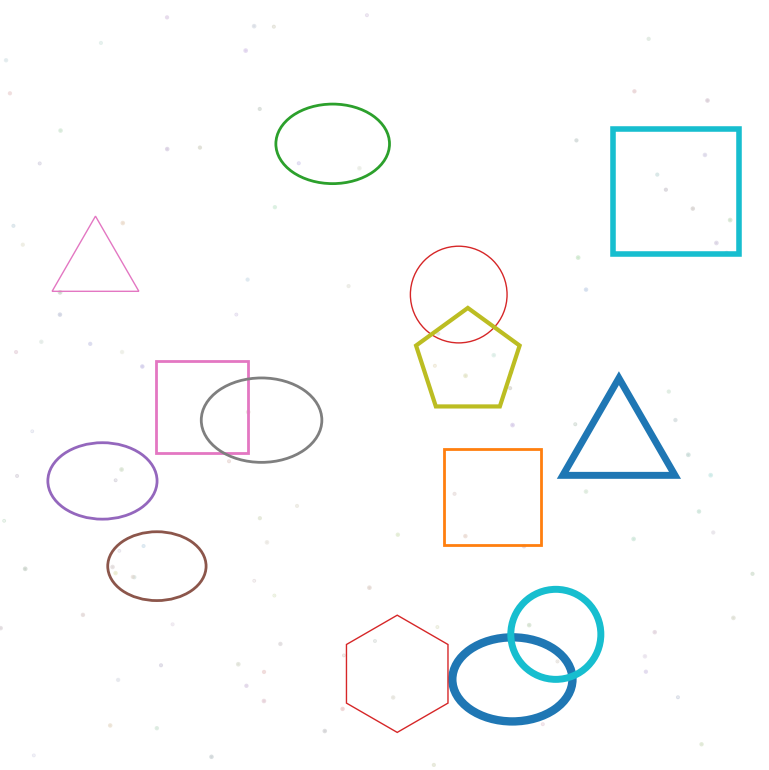[{"shape": "oval", "thickness": 3, "radius": 0.39, "center": [0.665, 0.118]}, {"shape": "triangle", "thickness": 2.5, "radius": 0.42, "center": [0.804, 0.425]}, {"shape": "square", "thickness": 1, "radius": 0.31, "center": [0.64, 0.355]}, {"shape": "oval", "thickness": 1, "radius": 0.37, "center": [0.432, 0.813]}, {"shape": "circle", "thickness": 0.5, "radius": 0.31, "center": [0.596, 0.617]}, {"shape": "hexagon", "thickness": 0.5, "radius": 0.38, "center": [0.516, 0.125]}, {"shape": "oval", "thickness": 1, "radius": 0.35, "center": [0.133, 0.375]}, {"shape": "oval", "thickness": 1, "radius": 0.32, "center": [0.204, 0.265]}, {"shape": "square", "thickness": 1, "radius": 0.3, "center": [0.262, 0.472]}, {"shape": "triangle", "thickness": 0.5, "radius": 0.33, "center": [0.124, 0.654]}, {"shape": "oval", "thickness": 1, "radius": 0.39, "center": [0.34, 0.454]}, {"shape": "pentagon", "thickness": 1.5, "radius": 0.35, "center": [0.608, 0.529]}, {"shape": "square", "thickness": 2, "radius": 0.41, "center": [0.878, 0.751]}, {"shape": "circle", "thickness": 2.5, "radius": 0.29, "center": [0.722, 0.176]}]